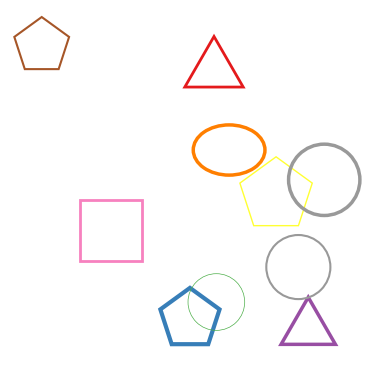[{"shape": "triangle", "thickness": 2, "radius": 0.44, "center": [0.556, 0.818]}, {"shape": "pentagon", "thickness": 3, "radius": 0.4, "center": [0.493, 0.171]}, {"shape": "circle", "thickness": 0.5, "radius": 0.37, "center": [0.562, 0.215]}, {"shape": "triangle", "thickness": 2.5, "radius": 0.41, "center": [0.801, 0.146]}, {"shape": "oval", "thickness": 2.5, "radius": 0.47, "center": [0.595, 0.61]}, {"shape": "pentagon", "thickness": 1, "radius": 0.49, "center": [0.717, 0.494]}, {"shape": "pentagon", "thickness": 1.5, "radius": 0.37, "center": [0.108, 0.881]}, {"shape": "square", "thickness": 2, "radius": 0.4, "center": [0.289, 0.401]}, {"shape": "circle", "thickness": 1.5, "radius": 0.42, "center": [0.775, 0.306]}, {"shape": "circle", "thickness": 2.5, "radius": 0.46, "center": [0.842, 0.533]}]